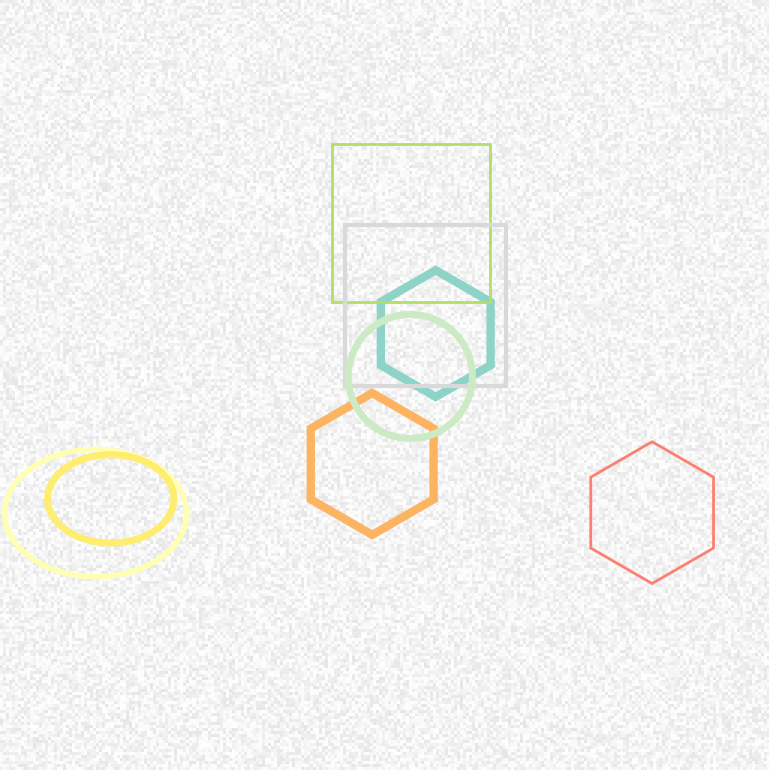[{"shape": "hexagon", "thickness": 3, "radius": 0.41, "center": [0.566, 0.567]}, {"shape": "oval", "thickness": 2, "radius": 0.59, "center": [0.124, 0.334]}, {"shape": "hexagon", "thickness": 1, "radius": 0.46, "center": [0.847, 0.334]}, {"shape": "hexagon", "thickness": 3, "radius": 0.46, "center": [0.483, 0.397]}, {"shape": "square", "thickness": 1, "radius": 0.51, "center": [0.534, 0.71]}, {"shape": "square", "thickness": 1.5, "radius": 0.52, "center": [0.553, 0.604]}, {"shape": "circle", "thickness": 2.5, "radius": 0.4, "center": [0.533, 0.511]}, {"shape": "oval", "thickness": 2.5, "radius": 0.41, "center": [0.144, 0.352]}]